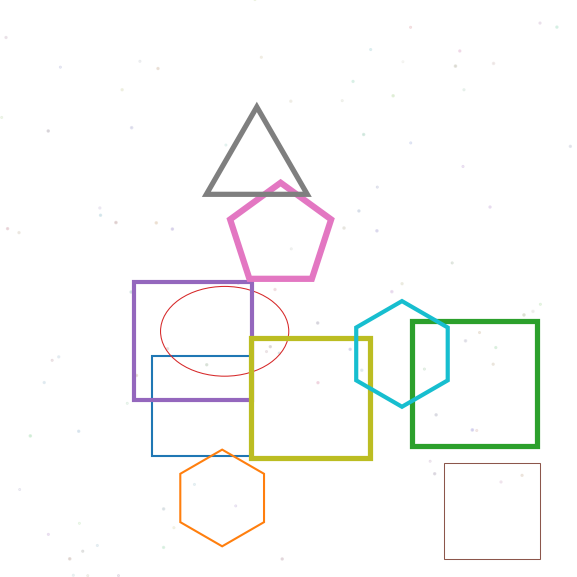[{"shape": "square", "thickness": 1, "radius": 0.43, "center": [0.349, 0.296]}, {"shape": "hexagon", "thickness": 1, "radius": 0.42, "center": [0.385, 0.137]}, {"shape": "square", "thickness": 2.5, "radius": 0.54, "center": [0.821, 0.335]}, {"shape": "oval", "thickness": 0.5, "radius": 0.56, "center": [0.389, 0.425]}, {"shape": "square", "thickness": 2, "radius": 0.51, "center": [0.335, 0.408]}, {"shape": "square", "thickness": 0.5, "radius": 0.41, "center": [0.852, 0.114]}, {"shape": "pentagon", "thickness": 3, "radius": 0.46, "center": [0.486, 0.591]}, {"shape": "triangle", "thickness": 2.5, "radius": 0.5, "center": [0.445, 0.713]}, {"shape": "square", "thickness": 2.5, "radius": 0.52, "center": [0.538, 0.31]}, {"shape": "hexagon", "thickness": 2, "radius": 0.46, "center": [0.696, 0.386]}]